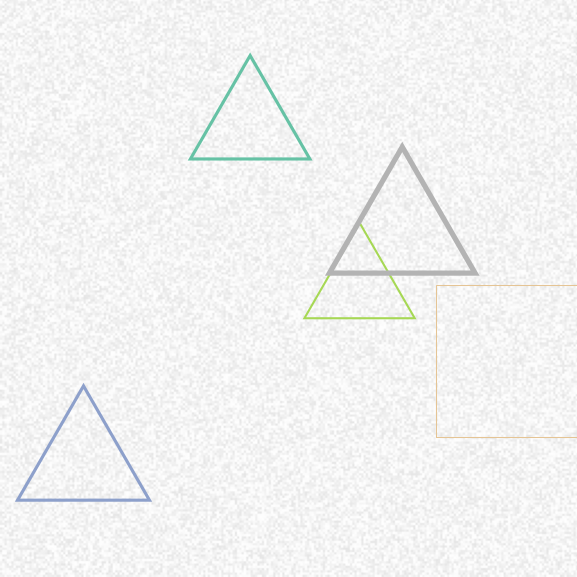[{"shape": "triangle", "thickness": 1.5, "radius": 0.6, "center": [0.433, 0.784]}, {"shape": "triangle", "thickness": 1.5, "radius": 0.66, "center": [0.145, 0.199]}, {"shape": "triangle", "thickness": 1, "radius": 0.55, "center": [0.623, 0.503]}, {"shape": "square", "thickness": 0.5, "radius": 0.66, "center": [0.886, 0.374]}, {"shape": "triangle", "thickness": 2.5, "radius": 0.73, "center": [0.697, 0.599]}]